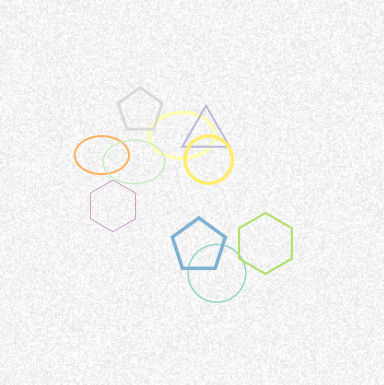[{"shape": "circle", "thickness": 1, "radius": 0.38, "center": [0.563, 0.29]}, {"shape": "oval", "thickness": 2.5, "radius": 0.42, "center": [0.473, 0.648]}, {"shape": "triangle", "thickness": 1.5, "radius": 0.36, "center": [0.535, 0.654]}, {"shape": "pentagon", "thickness": 2.5, "radius": 0.36, "center": [0.516, 0.362]}, {"shape": "oval", "thickness": 1.5, "radius": 0.35, "center": [0.264, 0.597]}, {"shape": "hexagon", "thickness": 1.5, "radius": 0.4, "center": [0.69, 0.368]}, {"shape": "pentagon", "thickness": 2, "radius": 0.3, "center": [0.364, 0.713]}, {"shape": "hexagon", "thickness": 0.5, "radius": 0.34, "center": [0.293, 0.465]}, {"shape": "oval", "thickness": 1, "radius": 0.4, "center": [0.348, 0.579]}, {"shape": "circle", "thickness": 2.5, "radius": 0.31, "center": [0.542, 0.585]}]